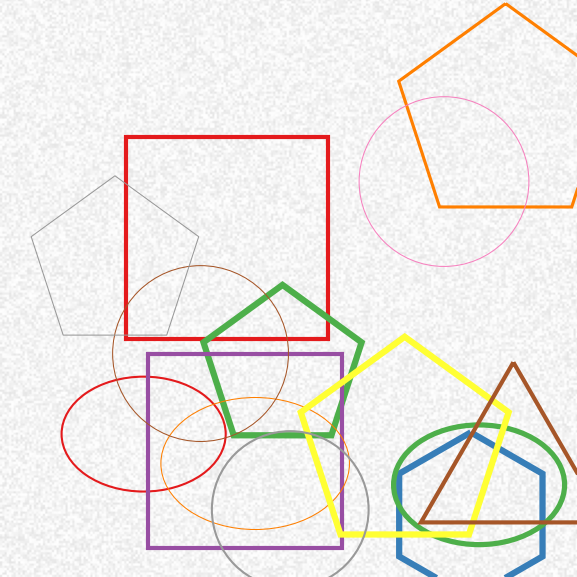[{"shape": "square", "thickness": 2, "radius": 0.88, "center": [0.393, 0.587]}, {"shape": "oval", "thickness": 1, "radius": 0.71, "center": [0.249, 0.247]}, {"shape": "hexagon", "thickness": 3, "radius": 0.72, "center": [0.815, 0.107]}, {"shape": "oval", "thickness": 2.5, "radius": 0.74, "center": [0.83, 0.16]}, {"shape": "pentagon", "thickness": 3, "radius": 0.72, "center": [0.489, 0.362]}, {"shape": "square", "thickness": 2, "radius": 0.84, "center": [0.424, 0.218]}, {"shape": "pentagon", "thickness": 1.5, "radius": 0.97, "center": [0.876, 0.798]}, {"shape": "oval", "thickness": 0.5, "radius": 0.82, "center": [0.442, 0.197]}, {"shape": "pentagon", "thickness": 3, "radius": 0.95, "center": [0.701, 0.227]}, {"shape": "circle", "thickness": 0.5, "radius": 0.76, "center": [0.347, 0.387]}, {"shape": "triangle", "thickness": 2, "radius": 0.92, "center": [0.889, 0.187]}, {"shape": "circle", "thickness": 0.5, "radius": 0.73, "center": [0.769, 0.685]}, {"shape": "circle", "thickness": 1, "radius": 0.68, "center": [0.503, 0.117]}, {"shape": "pentagon", "thickness": 0.5, "radius": 0.76, "center": [0.199, 0.542]}]